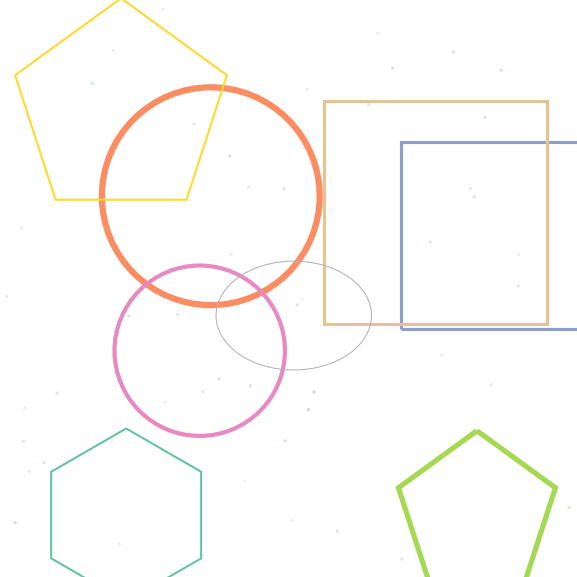[{"shape": "hexagon", "thickness": 1, "radius": 0.75, "center": [0.218, 0.107]}, {"shape": "circle", "thickness": 3, "radius": 0.94, "center": [0.365, 0.659]}, {"shape": "square", "thickness": 1.5, "radius": 0.81, "center": [0.856, 0.592]}, {"shape": "circle", "thickness": 2, "radius": 0.74, "center": [0.346, 0.392]}, {"shape": "pentagon", "thickness": 2.5, "radius": 0.71, "center": [0.826, 0.11]}, {"shape": "pentagon", "thickness": 1, "radius": 0.96, "center": [0.21, 0.809]}, {"shape": "square", "thickness": 1.5, "radius": 0.97, "center": [0.754, 0.631]}, {"shape": "oval", "thickness": 0.5, "radius": 0.67, "center": [0.509, 0.453]}]